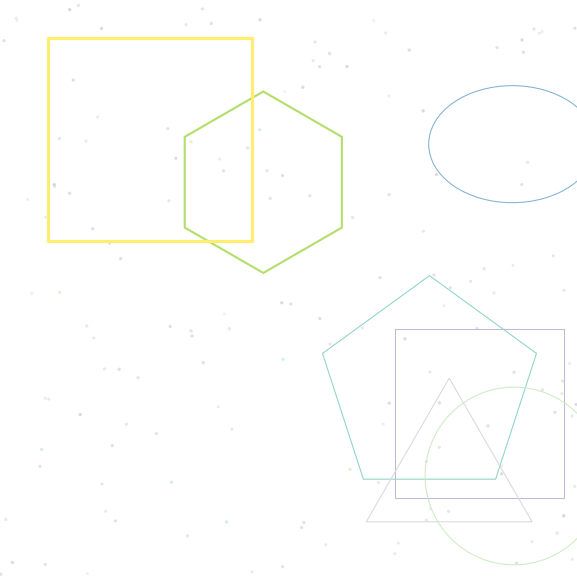[{"shape": "pentagon", "thickness": 0.5, "radius": 0.97, "center": [0.744, 0.327]}, {"shape": "square", "thickness": 0.5, "radius": 0.73, "center": [0.831, 0.284]}, {"shape": "oval", "thickness": 0.5, "radius": 0.72, "center": [0.887, 0.749]}, {"shape": "hexagon", "thickness": 1, "radius": 0.79, "center": [0.456, 0.684]}, {"shape": "triangle", "thickness": 0.5, "radius": 0.83, "center": [0.778, 0.179]}, {"shape": "circle", "thickness": 0.5, "radius": 0.77, "center": [0.89, 0.175]}, {"shape": "square", "thickness": 1.5, "radius": 0.88, "center": [0.26, 0.758]}]